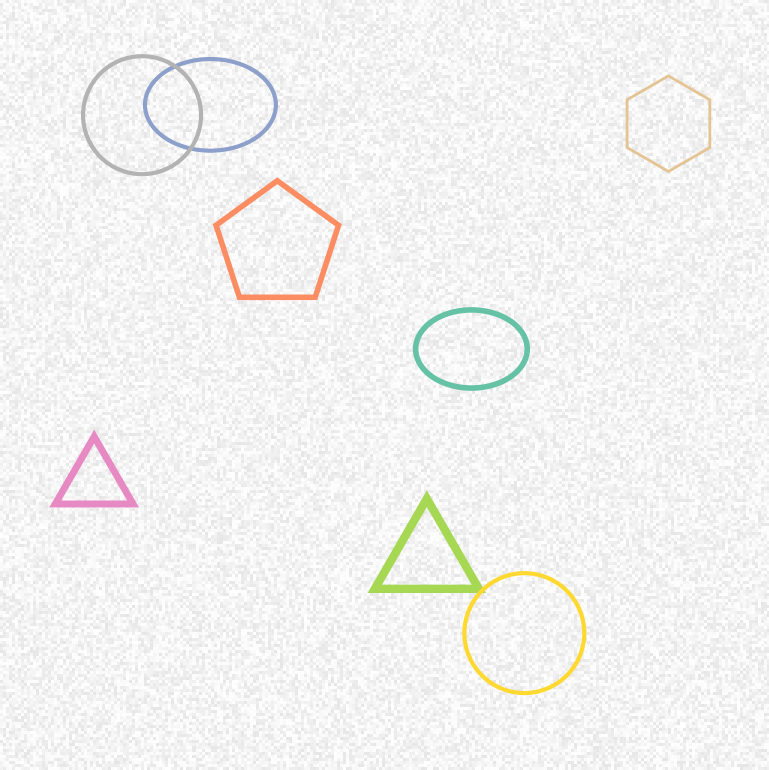[{"shape": "oval", "thickness": 2, "radius": 0.36, "center": [0.612, 0.547]}, {"shape": "pentagon", "thickness": 2, "radius": 0.42, "center": [0.36, 0.682]}, {"shape": "oval", "thickness": 1.5, "radius": 0.43, "center": [0.273, 0.864]}, {"shape": "triangle", "thickness": 2.5, "radius": 0.29, "center": [0.122, 0.375]}, {"shape": "triangle", "thickness": 3, "radius": 0.39, "center": [0.554, 0.274]}, {"shape": "circle", "thickness": 1.5, "radius": 0.39, "center": [0.681, 0.178]}, {"shape": "hexagon", "thickness": 1, "radius": 0.31, "center": [0.868, 0.839]}, {"shape": "circle", "thickness": 1.5, "radius": 0.38, "center": [0.184, 0.85]}]